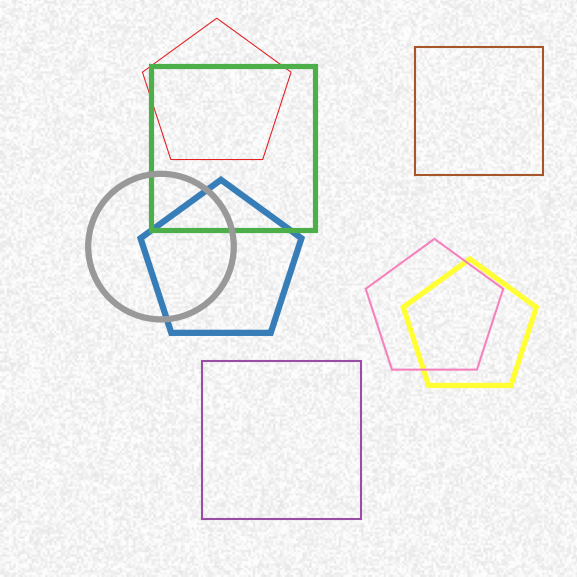[{"shape": "pentagon", "thickness": 0.5, "radius": 0.68, "center": [0.375, 0.832]}, {"shape": "pentagon", "thickness": 3, "radius": 0.73, "center": [0.383, 0.541]}, {"shape": "square", "thickness": 2.5, "radius": 0.71, "center": [0.404, 0.743]}, {"shape": "square", "thickness": 1, "radius": 0.69, "center": [0.488, 0.237]}, {"shape": "pentagon", "thickness": 2.5, "radius": 0.61, "center": [0.814, 0.43]}, {"shape": "square", "thickness": 1, "radius": 0.55, "center": [0.83, 0.807]}, {"shape": "pentagon", "thickness": 1, "radius": 0.63, "center": [0.752, 0.46]}, {"shape": "circle", "thickness": 3, "radius": 0.63, "center": [0.279, 0.572]}]